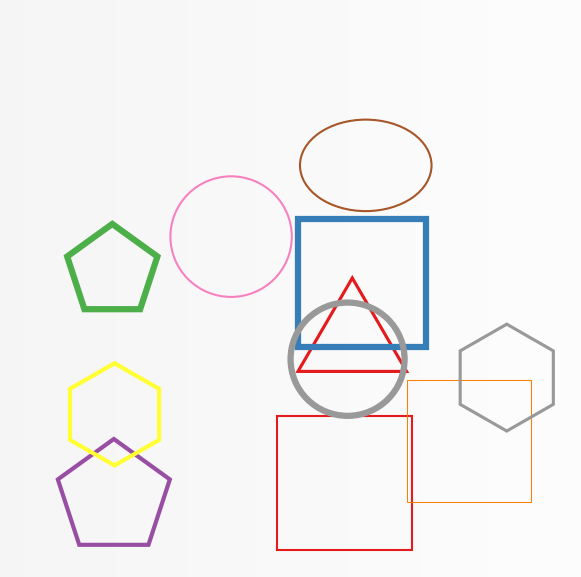[{"shape": "triangle", "thickness": 1.5, "radius": 0.54, "center": [0.606, 0.41]}, {"shape": "square", "thickness": 1, "radius": 0.58, "center": [0.593, 0.162]}, {"shape": "square", "thickness": 3, "radius": 0.55, "center": [0.623, 0.51]}, {"shape": "pentagon", "thickness": 3, "radius": 0.41, "center": [0.193, 0.53]}, {"shape": "pentagon", "thickness": 2, "radius": 0.51, "center": [0.196, 0.138]}, {"shape": "square", "thickness": 0.5, "radius": 0.53, "center": [0.807, 0.235]}, {"shape": "hexagon", "thickness": 2, "radius": 0.44, "center": [0.197, 0.282]}, {"shape": "oval", "thickness": 1, "radius": 0.57, "center": [0.629, 0.713]}, {"shape": "circle", "thickness": 1, "radius": 0.52, "center": [0.398, 0.589]}, {"shape": "hexagon", "thickness": 1.5, "radius": 0.46, "center": [0.872, 0.345]}, {"shape": "circle", "thickness": 3, "radius": 0.49, "center": [0.598, 0.377]}]